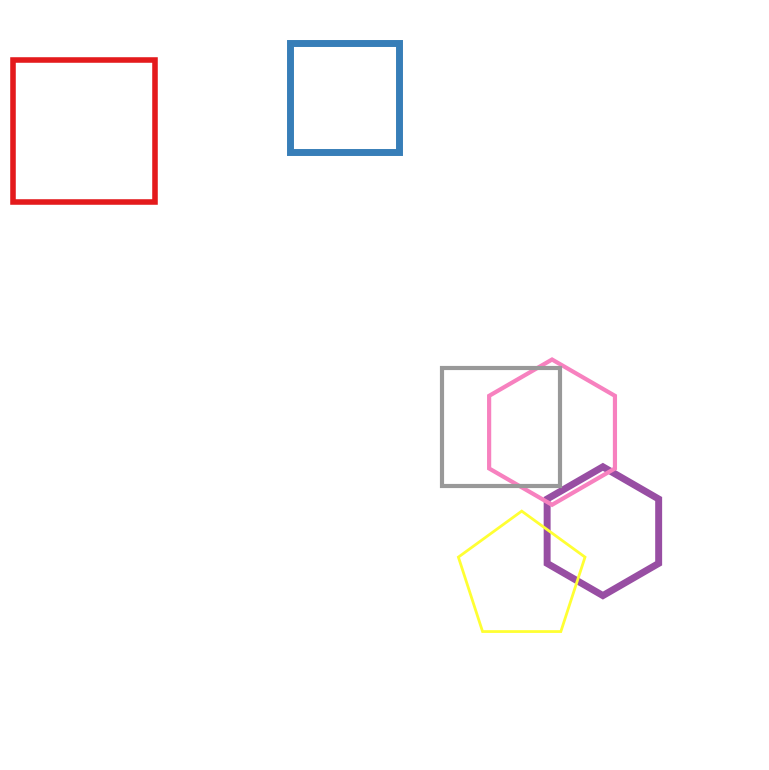[{"shape": "square", "thickness": 2, "radius": 0.46, "center": [0.109, 0.83]}, {"shape": "square", "thickness": 2.5, "radius": 0.36, "center": [0.447, 0.873]}, {"shape": "hexagon", "thickness": 2.5, "radius": 0.42, "center": [0.783, 0.31]}, {"shape": "pentagon", "thickness": 1, "radius": 0.43, "center": [0.678, 0.25]}, {"shape": "hexagon", "thickness": 1.5, "radius": 0.47, "center": [0.717, 0.439]}, {"shape": "square", "thickness": 1.5, "radius": 0.38, "center": [0.651, 0.446]}]